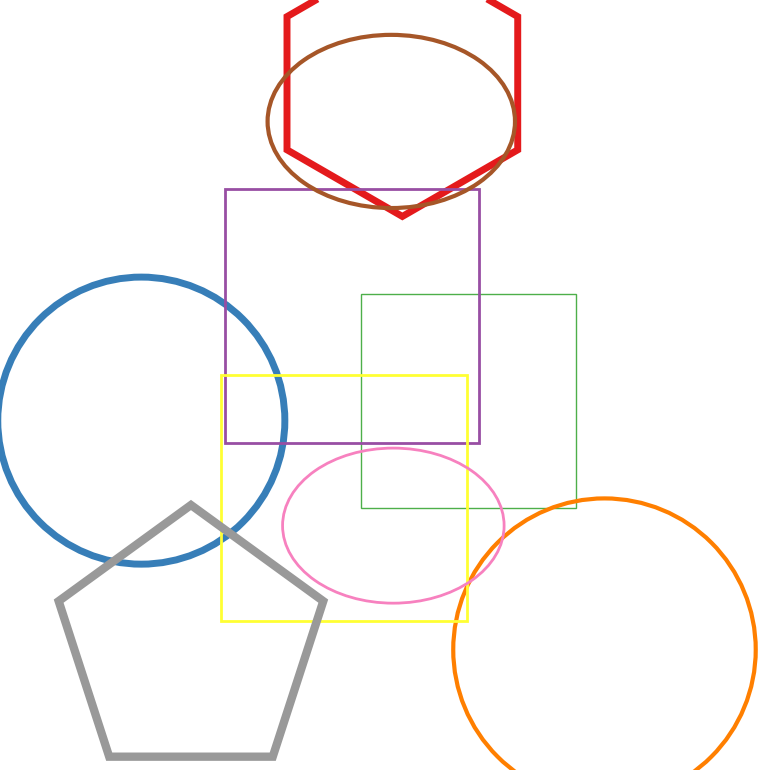[{"shape": "hexagon", "thickness": 2.5, "radius": 0.86, "center": [0.523, 0.892]}, {"shape": "circle", "thickness": 2.5, "radius": 0.93, "center": [0.184, 0.454]}, {"shape": "square", "thickness": 0.5, "radius": 0.7, "center": [0.609, 0.479]}, {"shape": "square", "thickness": 1, "radius": 0.83, "center": [0.457, 0.59]}, {"shape": "circle", "thickness": 1.5, "radius": 0.98, "center": [0.785, 0.156]}, {"shape": "square", "thickness": 1, "radius": 0.8, "center": [0.447, 0.354]}, {"shape": "oval", "thickness": 1.5, "radius": 0.8, "center": [0.508, 0.842]}, {"shape": "oval", "thickness": 1, "radius": 0.72, "center": [0.511, 0.317]}, {"shape": "pentagon", "thickness": 3, "radius": 0.9, "center": [0.248, 0.163]}]